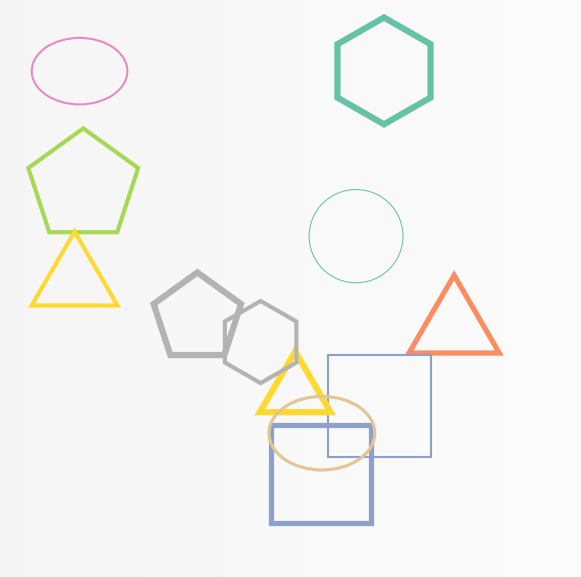[{"shape": "hexagon", "thickness": 3, "radius": 0.46, "center": [0.661, 0.876]}, {"shape": "circle", "thickness": 0.5, "radius": 0.4, "center": [0.613, 0.59]}, {"shape": "triangle", "thickness": 2.5, "radius": 0.45, "center": [0.781, 0.433]}, {"shape": "square", "thickness": 2.5, "radius": 0.43, "center": [0.553, 0.178]}, {"shape": "square", "thickness": 1, "radius": 0.44, "center": [0.653, 0.296]}, {"shape": "oval", "thickness": 1, "radius": 0.41, "center": [0.137, 0.876]}, {"shape": "pentagon", "thickness": 2, "radius": 0.5, "center": [0.143, 0.677]}, {"shape": "triangle", "thickness": 3, "radius": 0.35, "center": [0.508, 0.32]}, {"shape": "triangle", "thickness": 2, "radius": 0.43, "center": [0.128, 0.513]}, {"shape": "oval", "thickness": 1.5, "radius": 0.45, "center": [0.554, 0.249]}, {"shape": "hexagon", "thickness": 2, "radius": 0.36, "center": [0.448, 0.407]}, {"shape": "pentagon", "thickness": 3, "radius": 0.4, "center": [0.34, 0.448]}]